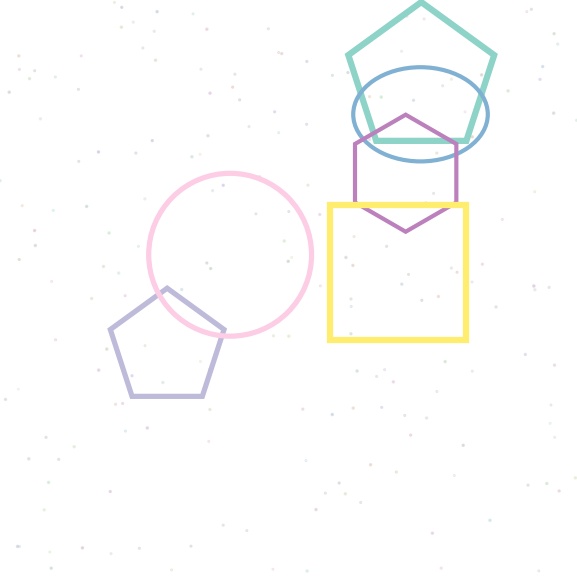[{"shape": "pentagon", "thickness": 3, "radius": 0.66, "center": [0.729, 0.863]}, {"shape": "pentagon", "thickness": 2.5, "radius": 0.52, "center": [0.289, 0.397]}, {"shape": "oval", "thickness": 2, "radius": 0.58, "center": [0.728, 0.801]}, {"shape": "circle", "thickness": 2.5, "radius": 0.71, "center": [0.399, 0.558]}, {"shape": "hexagon", "thickness": 2, "radius": 0.51, "center": [0.702, 0.699]}, {"shape": "square", "thickness": 3, "radius": 0.59, "center": [0.689, 0.527]}]